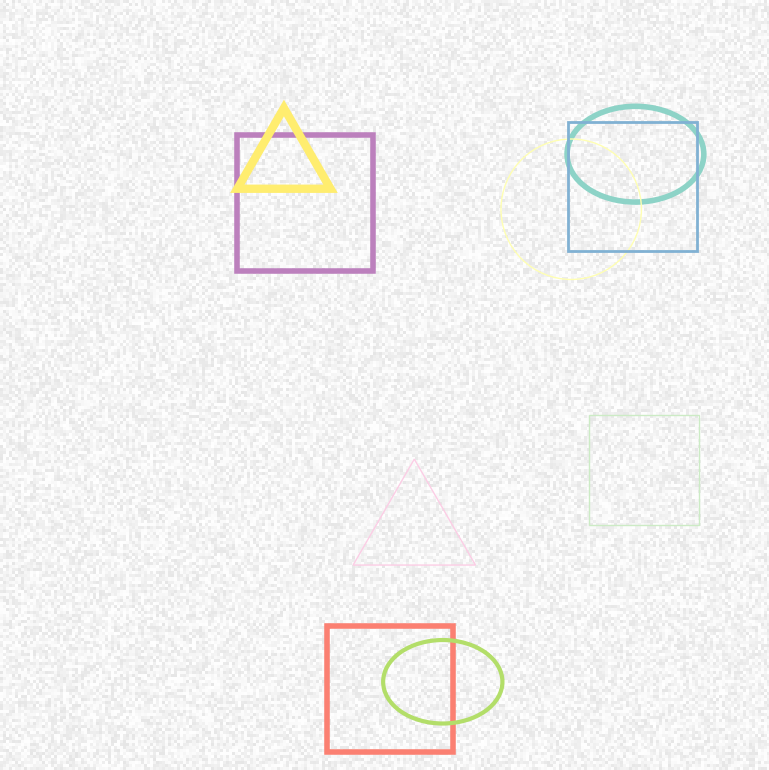[{"shape": "oval", "thickness": 2, "radius": 0.44, "center": [0.825, 0.8]}, {"shape": "circle", "thickness": 0.5, "radius": 0.46, "center": [0.742, 0.728]}, {"shape": "square", "thickness": 2, "radius": 0.41, "center": [0.506, 0.105]}, {"shape": "square", "thickness": 1, "radius": 0.42, "center": [0.822, 0.758]}, {"shape": "oval", "thickness": 1.5, "radius": 0.39, "center": [0.575, 0.115]}, {"shape": "triangle", "thickness": 0.5, "radius": 0.46, "center": [0.538, 0.312]}, {"shape": "square", "thickness": 2, "radius": 0.44, "center": [0.396, 0.736]}, {"shape": "square", "thickness": 0.5, "radius": 0.36, "center": [0.836, 0.39]}, {"shape": "triangle", "thickness": 3, "radius": 0.35, "center": [0.369, 0.79]}]